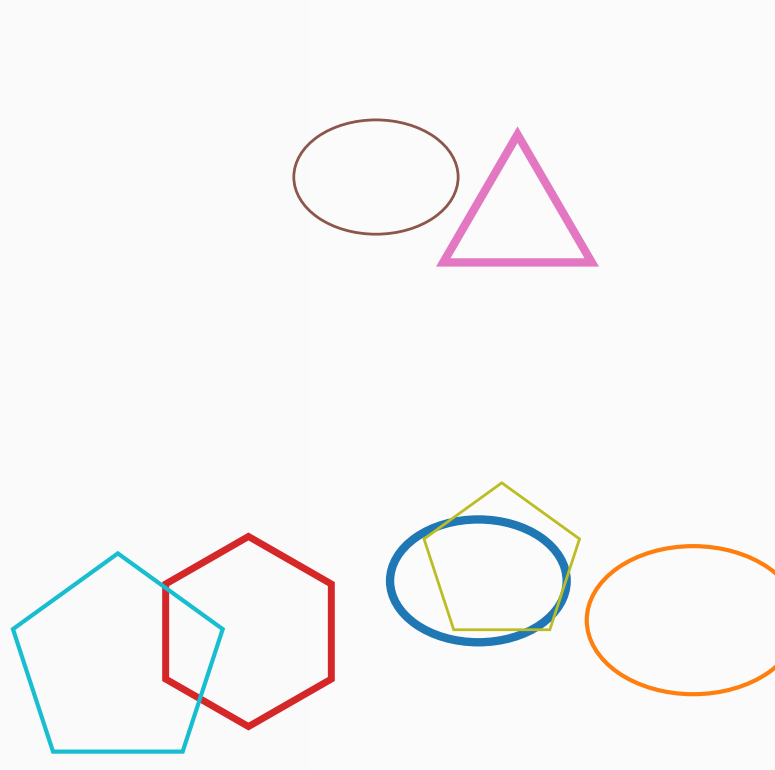[{"shape": "oval", "thickness": 3, "radius": 0.57, "center": [0.617, 0.246]}, {"shape": "oval", "thickness": 1.5, "radius": 0.69, "center": [0.894, 0.195]}, {"shape": "hexagon", "thickness": 2.5, "radius": 0.62, "center": [0.321, 0.18]}, {"shape": "oval", "thickness": 1, "radius": 0.53, "center": [0.485, 0.77]}, {"shape": "triangle", "thickness": 3, "radius": 0.55, "center": [0.668, 0.714]}, {"shape": "pentagon", "thickness": 1, "radius": 0.53, "center": [0.647, 0.267]}, {"shape": "pentagon", "thickness": 1.5, "radius": 0.71, "center": [0.152, 0.139]}]